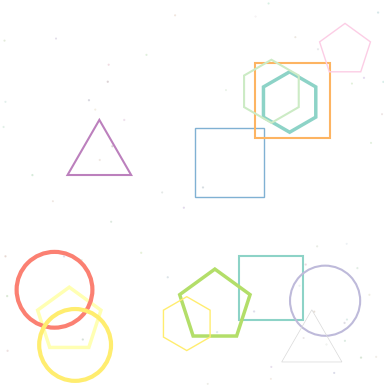[{"shape": "square", "thickness": 1.5, "radius": 0.41, "center": [0.703, 0.252]}, {"shape": "hexagon", "thickness": 2.5, "radius": 0.39, "center": [0.752, 0.735]}, {"shape": "pentagon", "thickness": 2.5, "radius": 0.43, "center": [0.18, 0.168]}, {"shape": "circle", "thickness": 1.5, "radius": 0.46, "center": [0.844, 0.219]}, {"shape": "circle", "thickness": 3, "radius": 0.49, "center": [0.142, 0.247]}, {"shape": "square", "thickness": 1, "radius": 0.45, "center": [0.597, 0.578]}, {"shape": "square", "thickness": 1.5, "radius": 0.49, "center": [0.761, 0.739]}, {"shape": "pentagon", "thickness": 2.5, "radius": 0.48, "center": [0.558, 0.205]}, {"shape": "pentagon", "thickness": 1, "radius": 0.35, "center": [0.896, 0.87]}, {"shape": "triangle", "thickness": 0.5, "radius": 0.45, "center": [0.81, 0.105]}, {"shape": "triangle", "thickness": 1.5, "radius": 0.48, "center": [0.258, 0.593]}, {"shape": "hexagon", "thickness": 1.5, "radius": 0.41, "center": [0.705, 0.763]}, {"shape": "circle", "thickness": 3, "radius": 0.47, "center": [0.195, 0.104]}, {"shape": "hexagon", "thickness": 1, "radius": 0.35, "center": [0.485, 0.159]}]